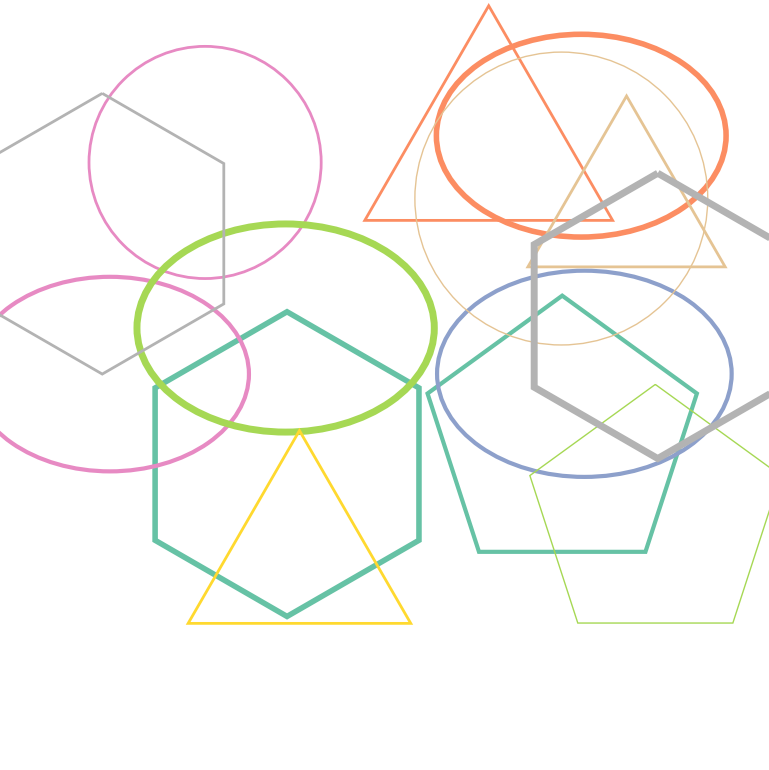[{"shape": "hexagon", "thickness": 2, "radius": 0.99, "center": [0.373, 0.397]}, {"shape": "pentagon", "thickness": 1.5, "radius": 0.92, "center": [0.73, 0.432]}, {"shape": "oval", "thickness": 2, "radius": 0.94, "center": [0.755, 0.824]}, {"shape": "triangle", "thickness": 1, "radius": 0.93, "center": [0.635, 0.807]}, {"shape": "oval", "thickness": 1.5, "radius": 0.96, "center": [0.759, 0.515]}, {"shape": "circle", "thickness": 1, "radius": 0.75, "center": [0.266, 0.789]}, {"shape": "oval", "thickness": 1.5, "radius": 0.9, "center": [0.143, 0.514]}, {"shape": "oval", "thickness": 2.5, "radius": 0.97, "center": [0.371, 0.574]}, {"shape": "pentagon", "thickness": 0.5, "radius": 0.86, "center": [0.851, 0.329]}, {"shape": "triangle", "thickness": 1, "radius": 0.83, "center": [0.389, 0.274]}, {"shape": "circle", "thickness": 0.5, "radius": 0.95, "center": [0.729, 0.742]}, {"shape": "triangle", "thickness": 1, "radius": 0.74, "center": [0.814, 0.727]}, {"shape": "hexagon", "thickness": 1, "radius": 0.91, "center": [0.133, 0.696]}, {"shape": "hexagon", "thickness": 2.5, "radius": 0.93, "center": [0.854, 0.59]}]